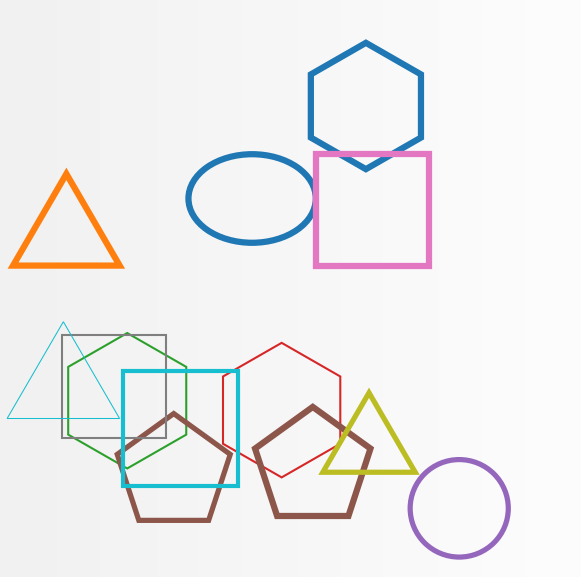[{"shape": "hexagon", "thickness": 3, "radius": 0.55, "center": [0.63, 0.816]}, {"shape": "oval", "thickness": 3, "radius": 0.55, "center": [0.434, 0.655]}, {"shape": "triangle", "thickness": 3, "radius": 0.53, "center": [0.114, 0.592]}, {"shape": "hexagon", "thickness": 1, "radius": 0.59, "center": [0.219, 0.305]}, {"shape": "hexagon", "thickness": 1, "radius": 0.58, "center": [0.485, 0.289]}, {"shape": "circle", "thickness": 2.5, "radius": 0.42, "center": [0.79, 0.119]}, {"shape": "pentagon", "thickness": 2.5, "radius": 0.51, "center": [0.299, 0.181]}, {"shape": "pentagon", "thickness": 3, "radius": 0.52, "center": [0.538, 0.19]}, {"shape": "square", "thickness": 3, "radius": 0.48, "center": [0.64, 0.635]}, {"shape": "square", "thickness": 1, "radius": 0.45, "center": [0.196, 0.33]}, {"shape": "triangle", "thickness": 2.5, "radius": 0.46, "center": [0.635, 0.227]}, {"shape": "square", "thickness": 2, "radius": 0.5, "center": [0.31, 0.257]}, {"shape": "triangle", "thickness": 0.5, "radius": 0.56, "center": [0.109, 0.33]}]